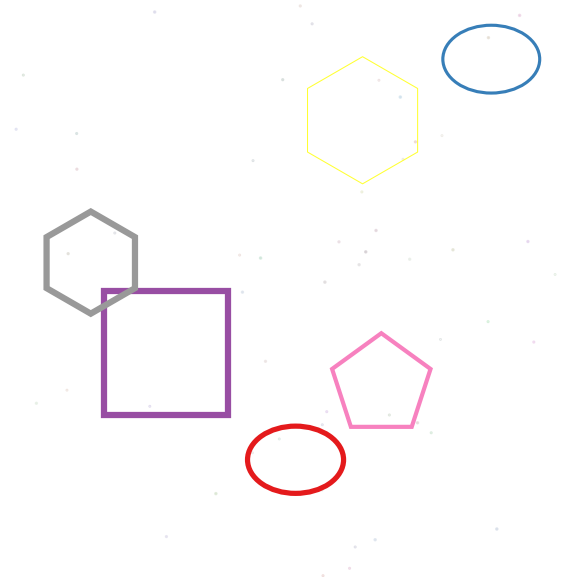[{"shape": "oval", "thickness": 2.5, "radius": 0.42, "center": [0.512, 0.203]}, {"shape": "oval", "thickness": 1.5, "radius": 0.42, "center": [0.851, 0.897]}, {"shape": "square", "thickness": 3, "radius": 0.54, "center": [0.288, 0.388]}, {"shape": "hexagon", "thickness": 0.5, "radius": 0.55, "center": [0.628, 0.791]}, {"shape": "pentagon", "thickness": 2, "radius": 0.45, "center": [0.66, 0.333]}, {"shape": "hexagon", "thickness": 3, "radius": 0.44, "center": [0.157, 0.544]}]